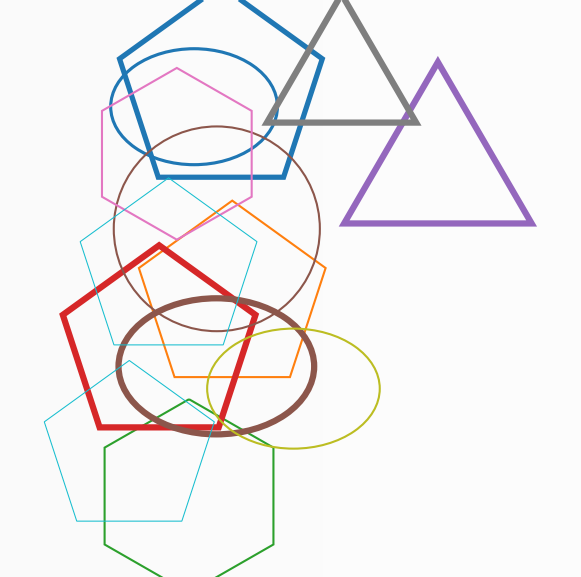[{"shape": "oval", "thickness": 1.5, "radius": 0.72, "center": [0.334, 0.814]}, {"shape": "pentagon", "thickness": 2.5, "radius": 0.92, "center": [0.38, 0.841]}, {"shape": "pentagon", "thickness": 1, "radius": 0.84, "center": [0.4, 0.483]}, {"shape": "hexagon", "thickness": 1, "radius": 0.84, "center": [0.325, 0.14]}, {"shape": "pentagon", "thickness": 3, "radius": 0.87, "center": [0.274, 0.4]}, {"shape": "triangle", "thickness": 3, "radius": 0.93, "center": [0.753, 0.705]}, {"shape": "oval", "thickness": 3, "radius": 0.84, "center": [0.372, 0.365]}, {"shape": "circle", "thickness": 1, "radius": 0.89, "center": [0.373, 0.603]}, {"shape": "hexagon", "thickness": 1, "radius": 0.74, "center": [0.304, 0.733]}, {"shape": "triangle", "thickness": 3, "radius": 0.74, "center": [0.588, 0.861]}, {"shape": "oval", "thickness": 1, "radius": 0.74, "center": [0.505, 0.326]}, {"shape": "pentagon", "thickness": 0.5, "radius": 0.77, "center": [0.222, 0.221]}, {"shape": "pentagon", "thickness": 0.5, "radius": 0.8, "center": [0.29, 0.531]}]